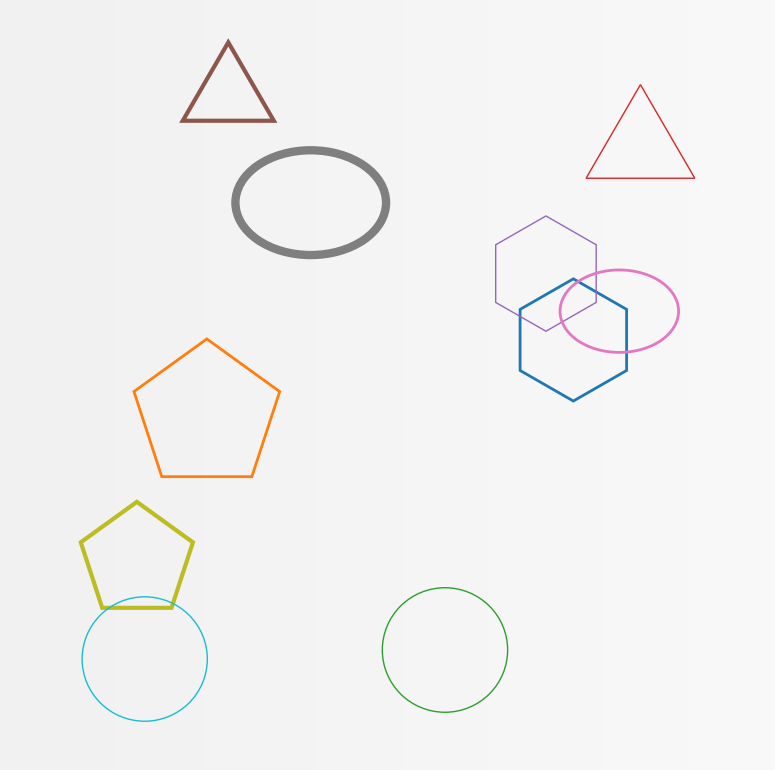[{"shape": "hexagon", "thickness": 1, "radius": 0.4, "center": [0.74, 0.559]}, {"shape": "pentagon", "thickness": 1, "radius": 0.49, "center": [0.267, 0.461]}, {"shape": "circle", "thickness": 0.5, "radius": 0.4, "center": [0.574, 0.156]}, {"shape": "triangle", "thickness": 0.5, "radius": 0.41, "center": [0.826, 0.809]}, {"shape": "hexagon", "thickness": 0.5, "radius": 0.37, "center": [0.704, 0.645]}, {"shape": "triangle", "thickness": 1.5, "radius": 0.34, "center": [0.295, 0.877]}, {"shape": "oval", "thickness": 1, "radius": 0.38, "center": [0.799, 0.596]}, {"shape": "oval", "thickness": 3, "radius": 0.49, "center": [0.401, 0.737]}, {"shape": "pentagon", "thickness": 1.5, "radius": 0.38, "center": [0.177, 0.272]}, {"shape": "circle", "thickness": 0.5, "radius": 0.4, "center": [0.187, 0.144]}]